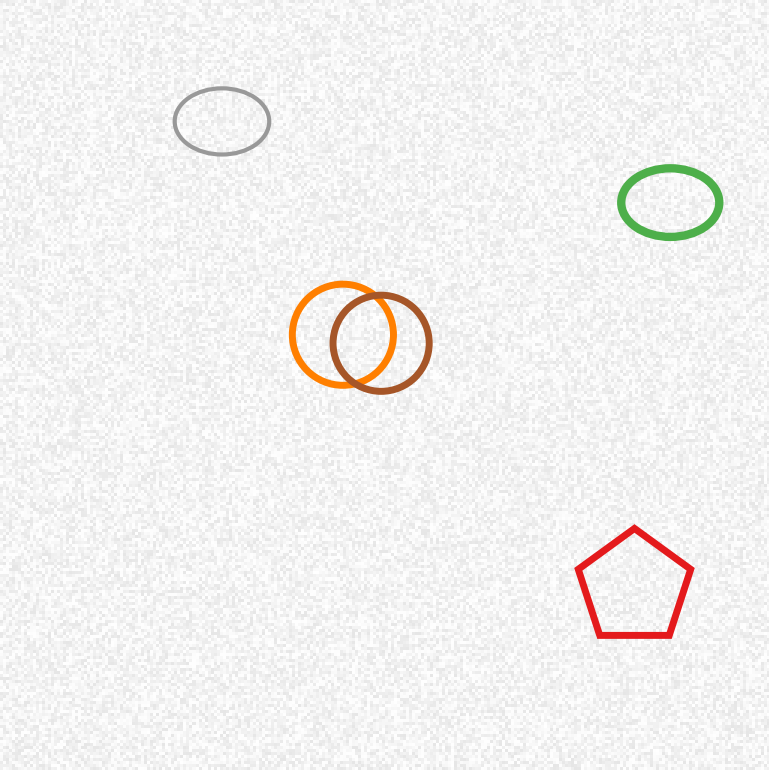[{"shape": "pentagon", "thickness": 2.5, "radius": 0.38, "center": [0.824, 0.237]}, {"shape": "oval", "thickness": 3, "radius": 0.32, "center": [0.87, 0.737]}, {"shape": "circle", "thickness": 2.5, "radius": 0.33, "center": [0.445, 0.565]}, {"shape": "circle", "thickness": 2.5, "radius": 0.31, "center": [0.495, 0.554]}, {"shape": "oval", "thickness": 1.5, "radius": 0.31, "center": [0.288, 0.842]}]